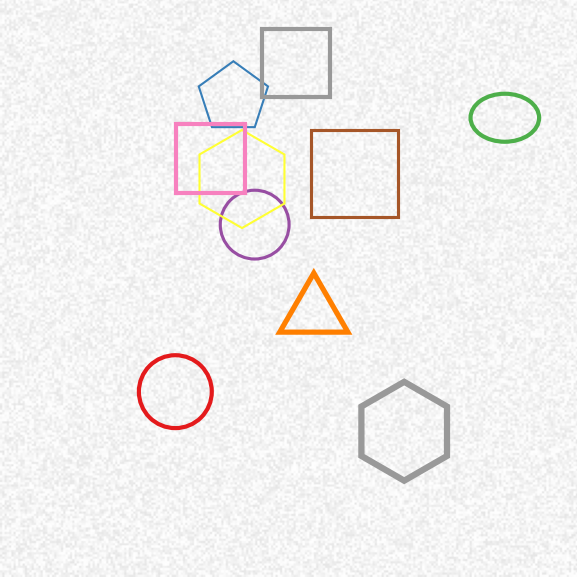[{"shape": "circle", "thickness": 2, "radius": 0.32, "center": [0.304, 0.321]}, {"shape": "pentagon", "thickness": 1, "radius": 0.32, "center": [0.404, 0.83]}, {"shape": "oval", "thickness": 2, "radius": 0.3, "center": [0.874, 0.795]}, {"shape": "circle", "thickness": 1.5, "radius": 0.3, "center": [0.441, 0.61]}, {"shape": "triangle", "thickness": 2.5, "radius": 0.34, "center": [0.543, 0.458]}, {"shape": "hexagon", "thickness": 1, "radius": 0.42, "center": [0.419, 0.689]}, {"shape": "square", "thickness": 1.5, "radius": 0.37, "center": [0.614, 0.699]}, {"shape": "square", "thickness": 2, "radius": 0.3, "center": [0.365, 0.725]}, {"shape": "hexagon", "thickness": 3, "radius": 0.43, "center": [0.7, 0.252]}, {"shape": "square", "thickness": 2, "radius": 0.29, "center": [0.513, 0.89]}]